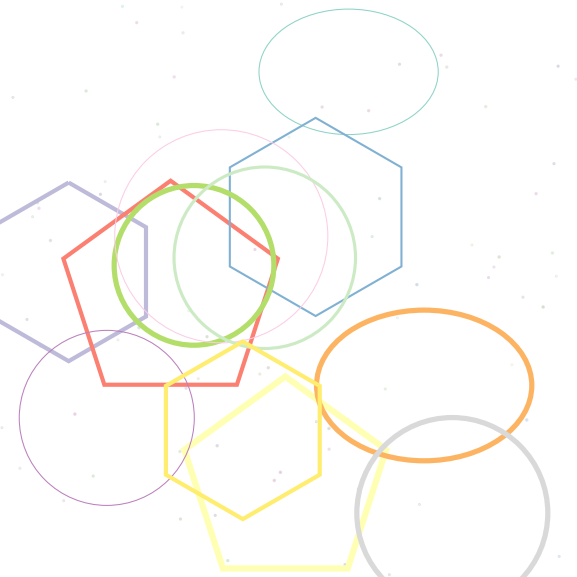[{"shape": "oval", "thickness": 0.5, "radius": 0.78, "center": [0.604, 0.875]}, {"shape": "pentagon", "thickness": 3, "radius": 0.92, "center": [0.494, 0.163]}, {"shape": "hexagon", "thickness": 2, "radius": 0.77, "center": [0.119, 0.528]}, {"shape": "pentagon", "thickness": 2, "radius": 0.98, "center": [0.295, 0.491]}, {"shape": "hexagon", "thickness": 1, "radius": 0.86, "center": [0.547, 0.624]}, {"shape": "oval", "thickness": 2.5, "radius": 0.93, "center": [0.735, 0.332]}, {"shape": "circle", "thickness": 2.5, "radius": 0.69, "center": [0.336, 0.54]}, {"shape": "circle", "thickness": 0.5, "radius": 0.92, "center": [0.383, 0.59]}, {"shape": "circle", "thickness": 2.5, "radius": 0.83, "center": [0.783, 0.111]}, {"shape": "circle", "thickness": 0.5, "radius": 0.76, "center": [0.185, 0.276]}, {"shape": "circle", "thickness": 1.5, "radius": 0.79, "center": [0.458, 0.553]}, {"shape": "hexagon", "thickness": 2, "radius": 0.77, "center": [0.42, 0.254]}]